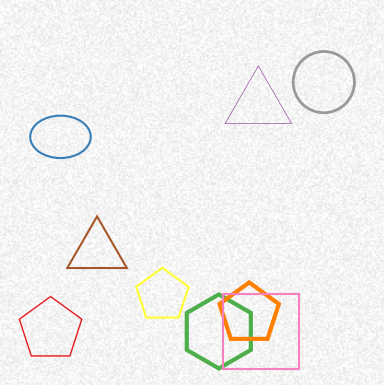[{"shape": "pentagon", "thickness": 1, "radius": 0.43, "center": [0.131, 0.144]}, {"shape": "oval", "thickness": 1.5, "radius": 0.39, "center": [0.157, 0.645]}, {"shape": "hexagon", "thickness": 3, "radius": 0.48, "center": [0.568, 0.139]}, {"shape": "triangle", "thickness": 0.5, "radius": 0.5, "center": [0.671, 0.729]}, {"shape": "pentagon", "thickness": 3, "radius": 0.41, "center": [0.647, 0.185]}, {"shape": "pentagon", "thickness": 1.5, "radius": 0.36, "center": [0.422, 0.233]}, {"shape": "triangle", "thickness": 1.5, "radius": 0.45, "center": [0.252, 0.349]}, {"shape": "square", "thickness": 1.5, "radius": 0.49, "center": [0.678, 0.139]}, {"shape": "circle", "thickness": 2, "radius": 0.4, "center": [0.841, 0.787]}]